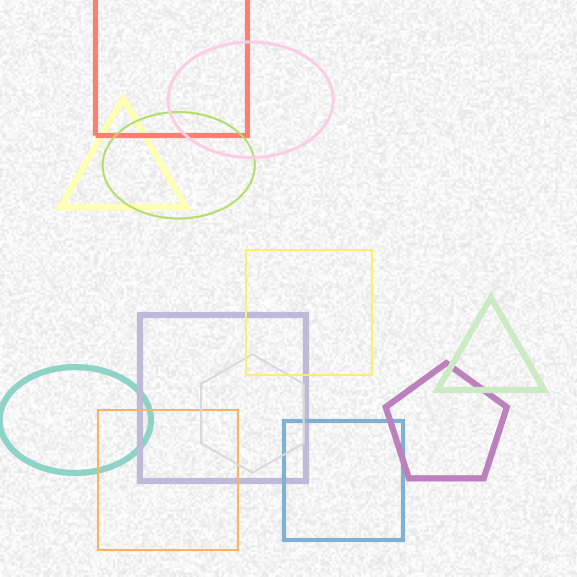[{"shape": "oval", "thickness": 3, "radius": 0.66, "center": [0.13, 0.272]}, {"shape": "triangle", "thickness": 3, "radius": 0.63, "center": [0.213, 0.703]}, {"shape": "square", "thickness": 3, "radius": 0.72, "center": [0.386, 0.31]}, {"shape": "square", "thickness": 2.5, "radius": 0.66, "center": [0.296, 0.896]}, {"shape": "square", "thickness": 2, "radius": 0.51, "center": [0.596, 0.167]}, {"shape": "square", "thickness": 1, "radius": 0.61, "center": [0.291, 0.167]}, {"shape": "oval", "thickness": 1, "radius": 0.66, "center": [0.309, 0.713]}, {"shape": "oval", "thickness": 1.5, "radius": 0.71, "center": [0.434, 0.826]}, {"shape": "hexagon", "thickness": 1, "radius": 0.51, "center": [0.437, 0.283]}, {"shape": "pentagon", "thickness": 3, "radius": 0.55, "center": [0.773, 0.26]}, {"shape": "triangle", "thickness": 3, "radius": 0.53, "center": [0.85, 0.377]}, {"shape": "square", "thickness": 1, "radius": 0.54, "center": [0.535, 0.458]}]